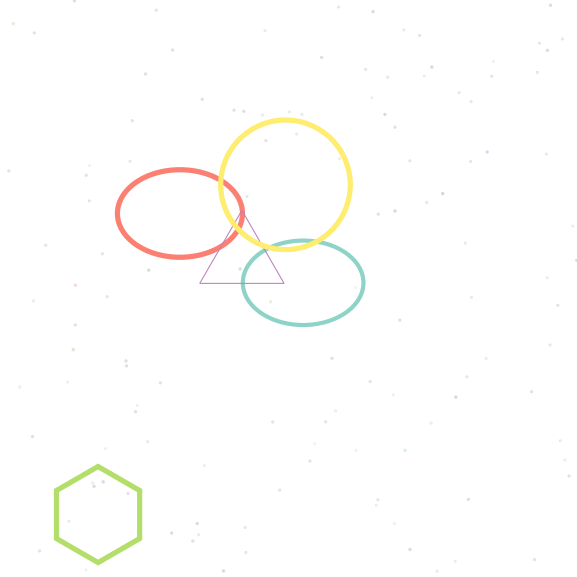[{"shape": "oval", "thickness": 2, "radius": 0.52, "center": [0.525, 0.509]}, {"shape": "oval", "thickness": 2.5, "radius": 0.54, "center": [0.312, 0.629]}, {"shape": "hexagon", "thickness": 2.5, "radius": 0.42, "center": [0.17, 0.108]}, {"shape": "triangle", "thickness": 0.5, "radius": 0.42, "center": [0.419, 0.551]}, {"shape": "circle", "thickness": 2.5, "radius": 0.56, "center": [0.494, 0.679]}]